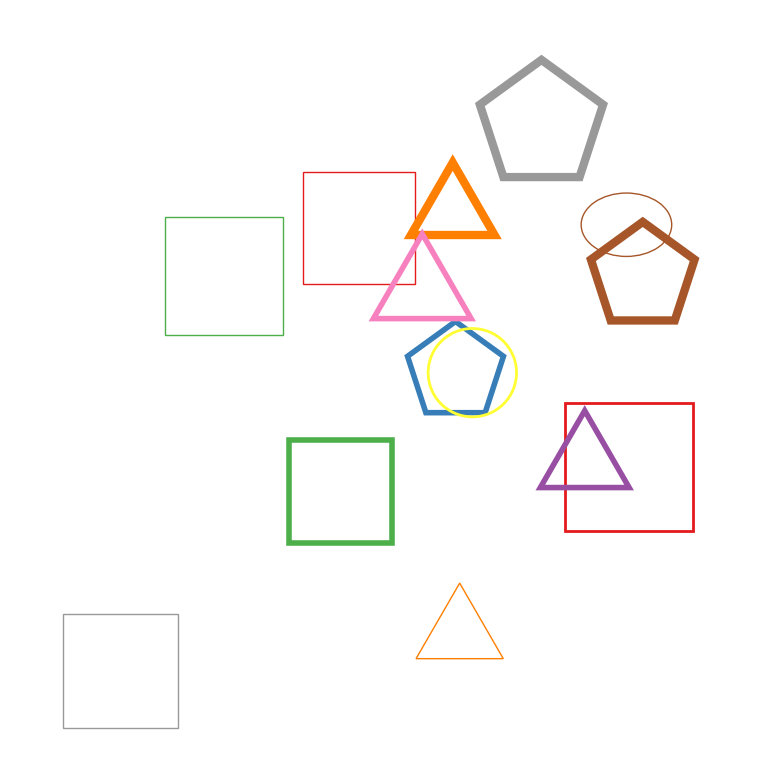[{"shape": "square", "thickness": 0.5, "radius": 0.36, "center": [0.467, 0.704]}, {"shape": "square", "thickness": 1, "radius": 0.42, "center": [0.817, 0.393]}, {"shape": "pentagon", "thickness": 2, "radius": 0.33, "center": [0.592, 0.517]}, {"shape": "square", "thickness": 2, "radius": 0.33, "center": [0.442, 0.362]}, {"shape": "square", "thickness": 0.5, "radius": 0.38, "center": [0.291, 0.641]}, {"shape": "triangle", "thickness": 2, "radius": 0.33, "center": [0.759, 0.4]}, {"shape": "triangle", "thickness": 0.5, "radius": 0.33, "center": [0.597, 0.177]}, {"shape": "triangle", "thickness": 3, "radius": 0.31, "center": [0.588, 0.726]}, {"shape": "circle", "thickness": 1, "radius": 0.29, "center": [0.613, 0.516]}, {"shape": "oval", "thickness": 0.5, "radius": 0.29, "center": [0.814, 0.708]}, {"shape": "pentagon", "thickness": 3, "radius": 0.35, "center": [0.835, 0.641]}, {"shape": "triangle", "thickness": 2, "radius": 0.37, "center": [0.548, 0.623]}, {"shape": "square", "thickness": 0.5, "radius": 0.37, "center": [0.157, 0.129]}, {"shape": "pentagon", "thickness": 3, "radius": 0.42, "center": [0.703, 0.838]}]